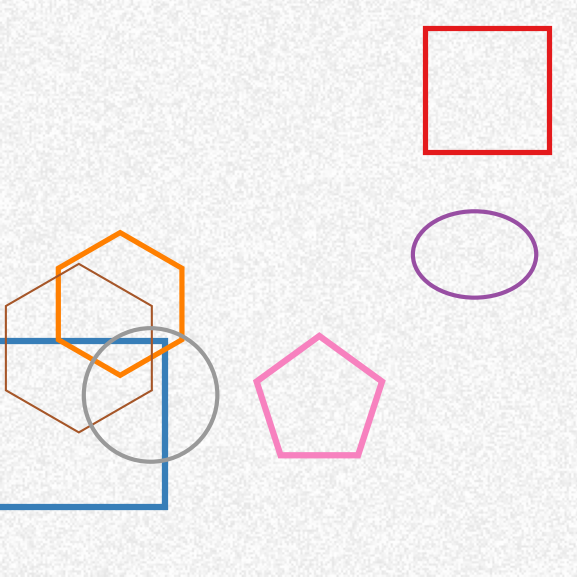[{"shape": "square", "thickness": 2.5, "radius": 0.54, "center": [0.843, 0.842]}, {"shape": "square", "thickness": 3, "radius": 0.72, "center": [0.141, 0.265]}, {"shape": "oval", "thickness": 2, "radius": 0.53, "center": [0.822, 0.558]}, {"shape": "hexagon", "thickness": 2.5, "radius": 0.62, "center": [0.208, 0.473]}, {"shape": "hexagon", "thickness": 1, "radius": 0.73, "center": [0.137, 0.396]}, {"shape": "pentagon", "thickness": 3, "radius": 0.57, "center": [0.553, 0.303]}, {"shape": "circle", "thickness": 2, "radius": 0.58, "center": [0.261, 0.315]}]